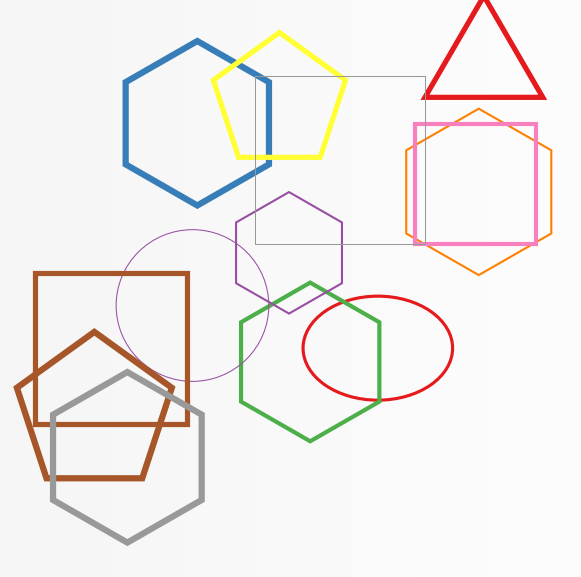[{"shape": "triangle", "thickness": 2.5, "radius": 0.58, "center": [0.832, 0.889]}, {"shape": "oval", "thickness": 1.5, "radius": 0.64, "center": [0.65, 0.396]}, {"shape": "hexagon", "thickness": 3, "radius": 0.71, "center": [0.339, 0.786]}, {"shape": "hexagon", "thickness": 2, "radius": 0.69, "center": [0.534, 0.372]}, {"shape": "hexagon", "thickness": 1, "radius": 0.53, "center": [0.497, 0.561]}, {"shape": "circle", "thickness": 0.5, "radius": 0.66, "center": [0.331, 0.47]}, {"shape": "hexagon", "thickness": 1, "radius": 0.72, "center": [0.824, 0.667]}, {"shape": "pentagon", "thickness": 2.5, "radius": 0.6, "center": [0.481, 0.823]}, {"shape": "square", "thickness": 2.5, "radius": 0.65, "center": [0.191, 0.395]}, {"shape": "pentagon", "thickness": 3, "radius": 0.7, "center": [0.162, 0.284]}, {"shape": "square", "thickness": 2, "radius": 0.52, "center": [0.818, 0.68]}, {"shape": "square", "thickness": 0.5, "radius": 0.73, "center": [0.585, 0.722]}, {"shape": "hexagon", "thickness": 3, "radius": 0.74, "center": [0.219, 0.207]}]